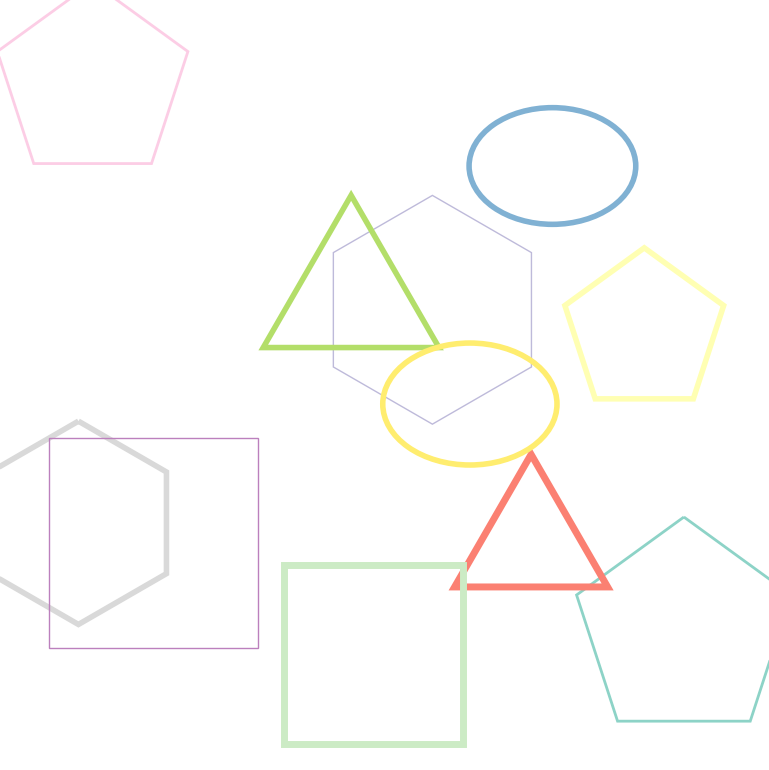[{"shape": "pentagon", "thickness": 1, "radius": 0.73, "center": [0.888, 0.182]}, {"shape": "pentagon", "thickness": 2, "radius": 0.54, "center": [0.837, 0.57]}, {"shape": "hexagon", "thickness": 0.5, "radius": 0.74, "center": [0.562, 0.598]}, {"shape": "triangle", "thickness": 2.5, "radius": 0.57, "center": [0.69, 0.295]}, {"shape": "oval", "thickness": 2, "radius": 0.54, "center": [0.717, 0.784]}, {"shape": "triangle", "thickness": 2, "radius": 0.66, "center": [0.456, 0.615]}, {"shape": "pentagon", "thickness": 1, "radius": 0.65, "center": [0.12, 0.893]}, {"shape": "hexagon", "thickness": 2, "radius": 0.66, "center": [0.102, 0.321]}, {"shape": "square", "thickness": 0.5, "radius": 0.68, "center": [0.2, 0.295]}, {"shape": "square", "thickness": 2.5, "radius": 0.58, "center": [0.485, 0.15]}, {"shape": "oval", "thickness": 2, "radius": 0.57, "center": [0.61, 0.475]}]